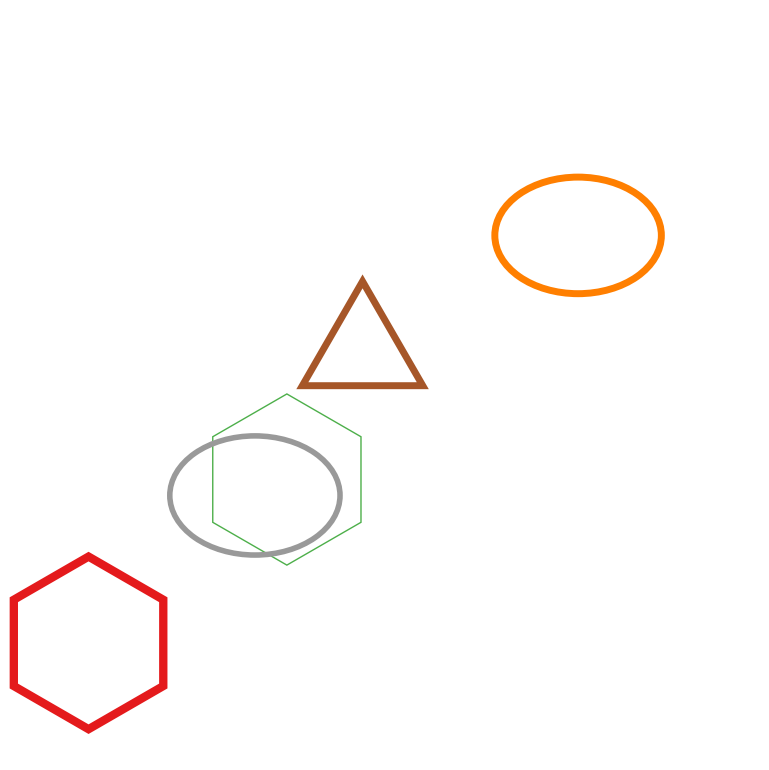[{"shape": "hexagon", "thickness": 3, "radius": 0.56, "center": [0.115, 0.165]}, {"shape": "hexagon", "thickness": 0.5, "radius": 0.56, "center": [0.373, 0.377]}, {"shape": "oval", "thickness": 2.5, "radius": 0.54, "center": [0.751, 0.694]}, {"shape": "triangle", "thickness": 2.5, "radius": 0.45, "center": [0.471, 0.544]}, {"shape": "oval", "thickness": 2, "radius": 0.55, "center": [0.331, 0.357]}]